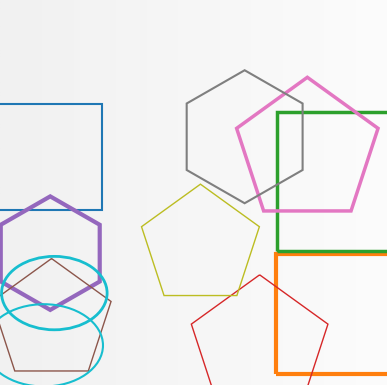[{"shape": "square", "thickness": 1.5, "radius": 0.69, "center": [0.124, 0.592]}, {"shape": "square", "thickness": 3, "radius": 0.78, "center": [0.867, 0.185]}, {"shape": "square", "thickness": 2.5, "radius": 0.9, "center": [0.896, 0.53]}, {"shape": "pentagon", "thickness": 1, "radius": 0.93, "center": [0.67, 0.101]}, {"shape": "hexagon", "thickness": 3, "radius": 0.74, "center": [0.13, 0.342]}, {"shape": "pentagon", "thickness": 1, "radius": 0.81, "center": [0.133, 0.167]}, {"shape": "pentagon", "thickness": 2.5, "radius": 0.96, "center": [0.793, 0.607]}, {"shape": "hexagon", "thickness": 1.5, "radius": 0.86, "center": [0.631, 0.645]}, {"shape": "pentagon", "thickness": 1, "radius": 0.8, "center": [0.517, 0.362]}, {"shape": "oval", "thickness": 1.5, "radius": 0.76, "center": [0.113, 0.103]}, {"shape": "oval", "thickness": 2, "radius": 0.68, "center": [0.14, 0.239]}]